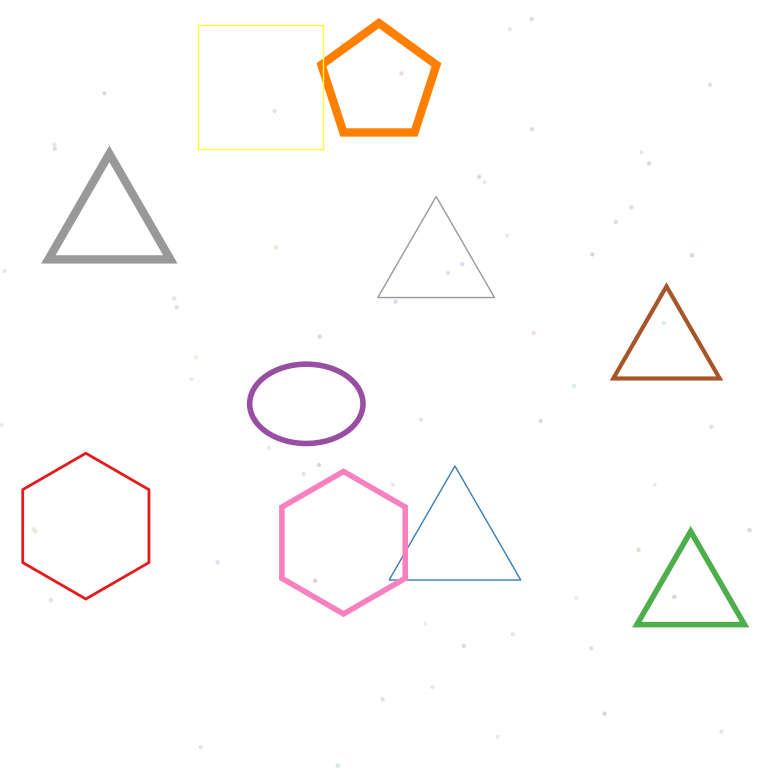[{"shape": "hexagon", "thickness": 1, "radius": 0.47, "center": [0.111, 0.317]}, {"shape": "triangle", "thickness": 0.5, "radius": 0.49, "center": [0.591, 0.296]}, {"shape": "triangle", "thickness": 2, "radius": 0.4, "center": [0.897, 0.229]}, {"shape": "oval", "thickness": 2, "radius": 0.37, "center": [0.398, 0.476]}, {"shape": "pentagon", "thickness": 3, "radius": 0.39, "center": [0.492, 0.891]}, {"shape": "square", "thickness": 0.5, "radius": 0.4, "center": [0.338, 0.887]}, {"shape": "triangle", "thickness": 1.5, "radius": 0.4, "center": [0.866, 0.548]}, {"shape": "hexagon", "thickness": 2, "radius": 0.46, "center": [0.446, 0.295]}, {"shape": "triangle", "thickness": 0.5, "radius": 0.44, "center": [0.566, 0.657]}, {"shape": "triangle", "thickness": 3, "radius": 0.46, "center": [0.142, 0.709]}]